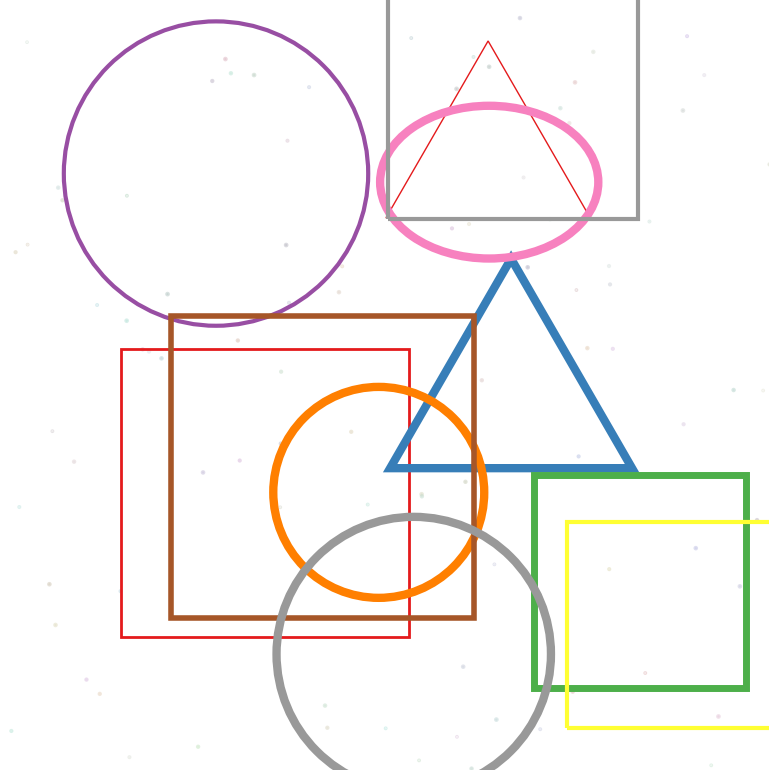[{"shape": "triangle", "thickness": 0.5, "radius": 0.77, "center": [0.634, 0.794]}, {"shape": "square", "thickness": 1, "radius": 0.94, "center": [0.345, 0.359]}, {"shape": "triangle", "thickness": 3, "radius": 0.91, "center": [0.664, 0.483]}, {"shape": "square", "thickness": 2.5, "radius": 0.69, "center": [0.831, 0.245]}, {"shape": "circle", "thickness": 1.5, "radius": 0.99, "center": [0.281, 0.775]}, {"shape": "circle", "thickness": 3, "radius": 0.68, "center": [0.492, 0.361]}, {"shape": "square", "thickness": 1.5, "radius": 0.67, "center": [0.87, 0.189]}, {"shape": "square", "thickness": 2, "radius": 0.98, "center": [0.418, 0.394]}, {"shape": "oval", "thickness": 3, "radius": 0.71, "center": [0.635, 0.763]}, {"shape": "circle", "thickness": 3, "radius": 0.89, "center": [0.537, 0.151]}, {"shape": "square", "thickness": 1.5, "radius": 0.81, "center": [0.667, 0.878]}]